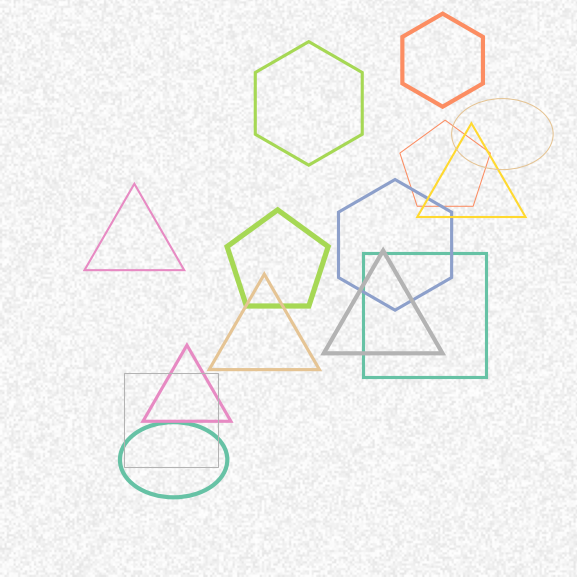[{"shape": "oval", "thickness": 2, "radius": 0.46, "center": [0.301, 0.203]}, {"shape": "square", "thickness": 1.5, "radius": 0.54, "center": [0.735, 0.454]}, {"shape": "pentagon", "thickness": 0.5, "radius": 0.41, "center": [0.771, 0.709]}, {"shape": "hexagon", "thickness": 2, "radius": 0.4, "center": [0.766, 0.895]}, {"shape": "hexagon", "thickness": 1.5, "radius": 0.57, "center": [0.684, 0.575]}, {"shape": "triangle", "thickness": 1.5, "radius": 0.44, "center": [0.324, 0.314]}, {"shape": "triangle", "thickness": 1, "radius": 0.5, "center": [0.233, 0.581]}, {"shape": "pentagon", "thickness": 2.5, "radius": 0.46, "center": [0.481, 0.544]}, {"shape": "hexagon", "thickness": 1.5, "radius": 0.53, "center": [0.535, 0.82]}, {"shape": "triangle", "thickness": 1, "radius": 0.54, "center": [0.816, 0.677]}, {"shape": "oval", "thickness": 0.5, "radius": 0.44, "center": [0.87, 0.767]}, {"shape": "triangle", "thickness": 1.5, "radius": 0.55, "center": [0.458, 0.414]}, {"shape": "triangle", "thickness": 2, "radius": 0.59, "center": [0.663, 0.447]}, {"shape": "square", "thickness": 0.5, "radius": 0.41, "center": [0.296, 0.272]}]